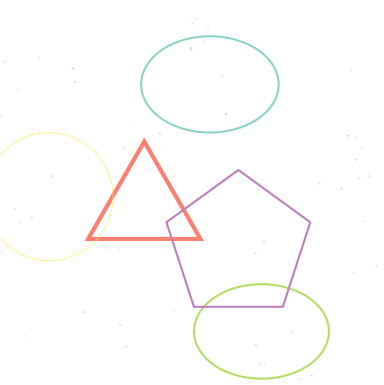[{"shape": "oval", "thickness": 1.5, "radius": 0.89, "center": [0.545, 0.781]}, {"shape": "triangle", "thickness": 3, "radius": 0.84, "center": [0.375, 0.464]}, {"shape": "oval", "thickness": 1.5, "radius": 0.88, "center": [0.679, 0.139]}, {"shape": "pentagon", "thickness": 1.5, "radius": 0.98, "center": [0.619, 0.362]}, {"shape": "circle", "thickness": 0.5, "radius": 0.83, "center": [0.128, 0.489]}]